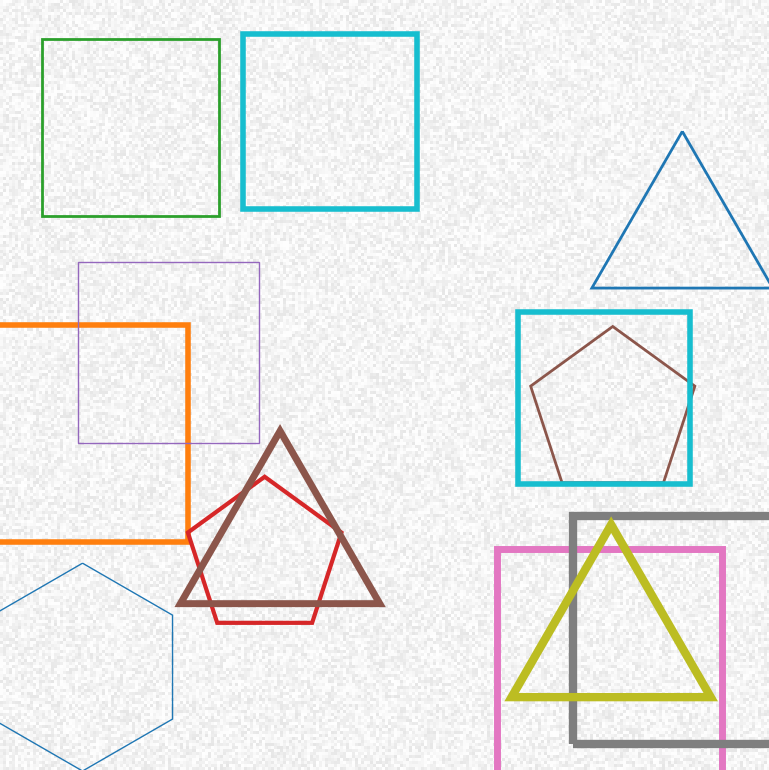[{"shape": "hexagon", "thickness": 0.5, "radius": 0.67, "center": [0.107, 0.134]}, {"shape": "triangle", "thickness": 1, "radius": 0.68, "center": [0.886, 0.694]}, {"shape": "square", "thickness": 2, "radius": 0.7, "center": [0.104, 0.437]}, {"shape": "square", "thickness": 1, "radius": 0.57, "center": [0.169, 0.835]}, {"shape": "pentagon", "thickness": 1.5, "radius": 0.52, "center": [0.344, 0.276]}, {"shape": "square", "thickness": 0.5, "radius": 0.59, "center": [0.219, 0.543]}, {"shape": "triangle", "thickness": 2.5, "radius": 0.75, "center": [0.364, 0.291]}, {"shape": "pentagon", "thickness": 1, "radius": 0.56, "center": [0.796, 0.464]}, {"shape": "square", "thickness": 2.5, "radius": 0.73, "center": [0.791, 0.141]}, {"shape": "square", "thickness": 3, "radius": 0.74, "center": [0.892, 0.182]}, {"shape": "triangle", "thickness": 3, "radius": 0.75, "center": [0.794, 0.169]}, {"shape": "square", "thickness": 2, "radius": 0.57, "center": [0.429, 0.842]}, {"shape": "square", "thickness": 2, "radius": 0.56, "center": [0.784, 0.483]}]